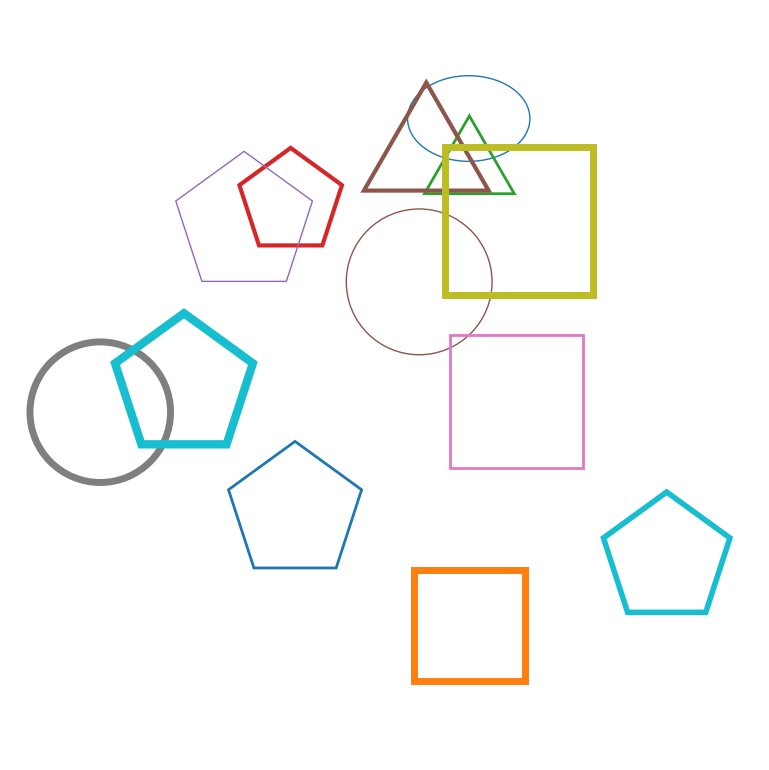[{"shape": "pentagon", "thickness": 1, "radius": 0.45, "center": [0.383, 0.336]}, {"shape": "oval", "thickness": 0.5, "radius": 0.4, "center": [0.609, 0.846]}, {"shape": "square", "thickness": 2.5, "radius": 0.36, "center": [0.61, 0.187]}, {"shape": "triangle", "thickness": 1, "radius": 0.34, "center": [0.61, 0.782]}, {"shape": "pentagon", "thickness": 1.5, "radius": 0.35, "center": [0.377, 0.738]}, {"shape": "pentagon", "thickness": 0.5, "radius": 0.47, "center": [0.317, 0.71]}, {"shape": "circle", "thickness": 0.5, "radius": 0.47, "center": [0.544, 0.634]}, {"shape": "triangle", "thickness": 1.5, "radius": 0.47, "center": [0.554, 0.799]}, {"shape": "square", "thickness": 1, "radius": 0.43, "center": [0.671, 0.479]}, {"shape": "circle", "thickness": 2.5, "radius": 0.46, "center": [0.13, 0.465]}, {"shape": "square", "thickness": 2.5, "radius": 0.48, "center": [0.674, 0.713]}, {"shape": "pentagon", "thickness": 3, "radius": 0.47, "center": [0.239, 0.499]}, {"shape": "pentagon", "thickness": 2, "radius": 0.43, "center": [0.866, 0.275]}]